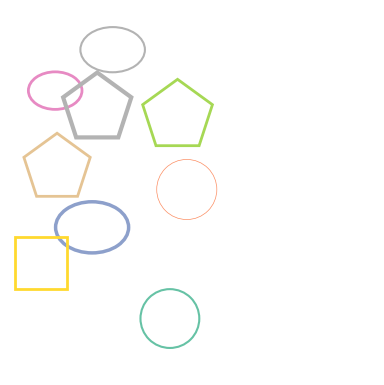[{"shape": "circle", "thickness": 1.5, "radius": 0.38, "center": [0.441, 0.173]}, {"shape": "circle", "thickness": 0.5, "radius": 0.39, "center": [0.485, 0.508]}, {"shape": "oval", "thickness": 2.5, "radius": 0.47, "center": [0.239, 0.41]}, {"shape": "oval", "thickness": 2, "radius": 0.35, "center": [0.143, 0.765]}, {"shape": "pentagon", "thickness": 2, "radius": 0.48, "center": [0.461, 0.699]}, {"shape": "square", "thickness": 2, "radius": 0.33, "center": [0.107, 0.317]}, {"shape": "pentagon", "thickness": 2, "radius": 0.45, "center": [0.148, 0.563]}, {"shape": "oval", "thickness": 1.5, "radius": 0.42, "center": [0.293, 0.871]}, {"shape": "pentagon", "thickness": 3, "radius": 0.47, "center": [0.253, 0.718]}]